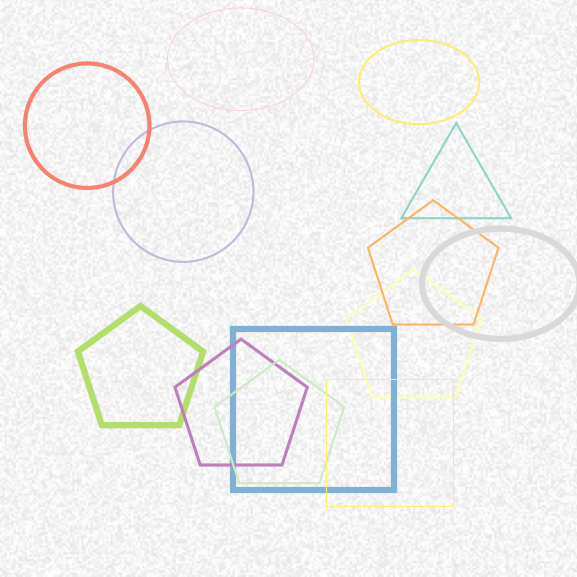[{"shape": "triangle", "thickness": 1, "radius": 0.55, "center": [0.79, 0.676]}, {"shape": "pentagon", "thickness": 1, "radius": 0.61, "center": [0.717, 0.41]}, {"shape": "circle", "thickness": 1, "radius": 0.61, "center": [0.317, 0.667]}, {"shape": "circle", "thickness": 2, "radius": 0.54, "center": [0.151, 0.782]}, {"shape": "square", "thickness": 3, "radius": 0.69, "center": [0.543, 0.29]}, {"shape": "pentagon", "thickness": 1, "radius": 0.59, "center": [0.75, 0.533]}, {"shape": "pentagon", "thickness": 3, "radius": 0.57, "center": [0.243, 0.355]}, {"shape": "oval", "thickness": 0.5, "radius": 0.63, "center": [0.417, 0.897]}, {"shape": "oval", "thickness": 3, "radius": 0.68, "center": [0.867, 0.508]}, {"shape": "pentagon", "thickness": 1.5, "radius": 0.6, "center": [0.417, 0.291]}, {"shape": "pentagon", "thickness": 1, "radius": 0.59, "center": [0.484, 0.258]}, {"shape": "square", "thickness": 0.5, "radius": 0.55, "center": [0.675, 0.234]}, {"shape": "oval", "thickness": 1, "radius": 0.52, "center": [0.726, 0.857]}]